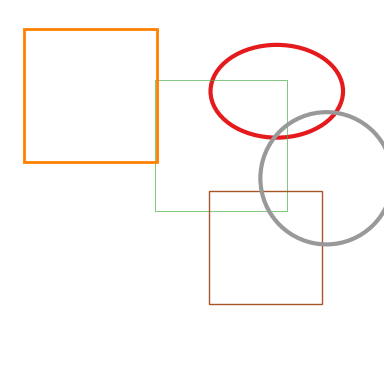[{"shape": "oval", "thickness": 3, "radius": 0.86, "center": [0.719, 0.763]}, {"shape": "square", "thickness": 0.5, "radius": 0.85, "center": [0.574, 0.622]}, {"shape": "square", "thickness": 2, "radius": 0.86, "center": [0.236, 0.752]}, {"shape": "square", "thickness": 1, "radius": 0.73, "center": [0.689, 0.358]}, {"shape": "circle", "thickness": 3, "radius": 0.86, "center": [0.848, 0.537]}]